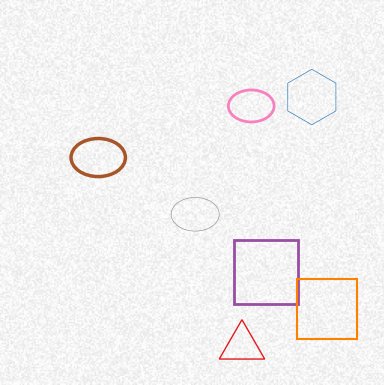[{"shape": "triangle", "thickness": 1, "radius": 0.34, "center": [0.629, 0.101]}, {"shape": "hexagon", "thickness": 0.5, "radius": 0.36, "center": [0.81, 0.748]}, {"shape": "square", "thickness": 2, "radius": 0.42, "center": [0.69, 0.293]}, {"shape": "square", "thickness": 1.5, "radius": 0.39, "center": [0.85, 0.198]}, {"shape": "oval", "thickness": 2.5, "radius": 0.35, "center": [0.255, 0.591]}, {"shape": "oval", "thickness": 2, "radius": 0.3, "center": [0.653, 0.725]}, {"shape": "oval", "thickness": 0.5, "radius": 0.31, "center": [0.507, 0.443]}]